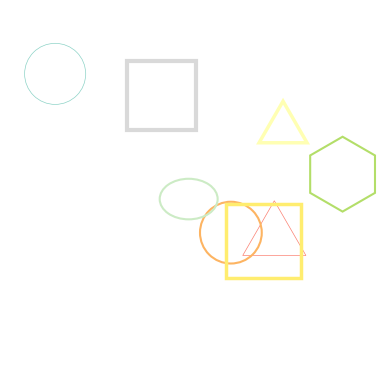[{"shape": "circle", "thickness": 0.5, "radius": 0.4, "center": [0.143, 0.808]}, {"shape": "triangle", "thickness": 2.5, "radius": 0.36, "center": [0.735, 0.665]}, {"shape": "triangle", "thickness": 0.5, "radius": 0.47, "center": [0.713, 0.384]}, {"shape": "circle", "thickness": 1.5, "radius": 0.4, "center": [0.6, 0.396]}, {"shape": "hexagon", "thickness": 1.5, "radius": 0.49, "center": [0.89, 0.548]}, {"shape": "square", "thickness": 3, "radius": 0.45, "center": [0.419, 0.752]}, {"shape": "oval", "thickness": 1.5, "radius": 0.38, "center": [0.49, 0.483]}, {"shape": "square", "thickness": 2.5, "radius": 0.49, "center": [0.684, 0.374]}]